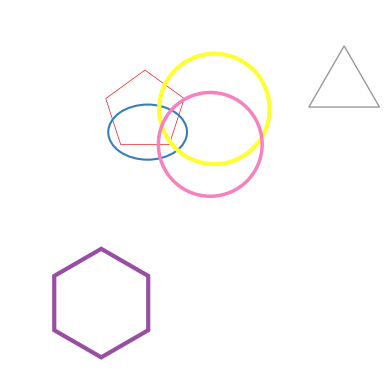[{"shape": "pentagon", "thickness": 0.5, "radius": 0.54, "center": [0.377, 0.711]}, {"shape": "oval", "thickness": 1.5, "radius": 0.51, "center": [0.383, 0.657]}, {"shape": "hexagon", "thickness": 3, "radius": 0.7, "center": [0.263, 0.213]}, {"shape": "circle", "thickness": 3, "radius": 0.72, "center": [0.557, 0.717]}, {"shape": "circle", "thickness": 2.5, "radius": 0.67, "center": [0.546, 0.625]}, {"shape": "triangle", "thickness": 1, "radius": 0.53, "center": [0.894, 0.775]}]